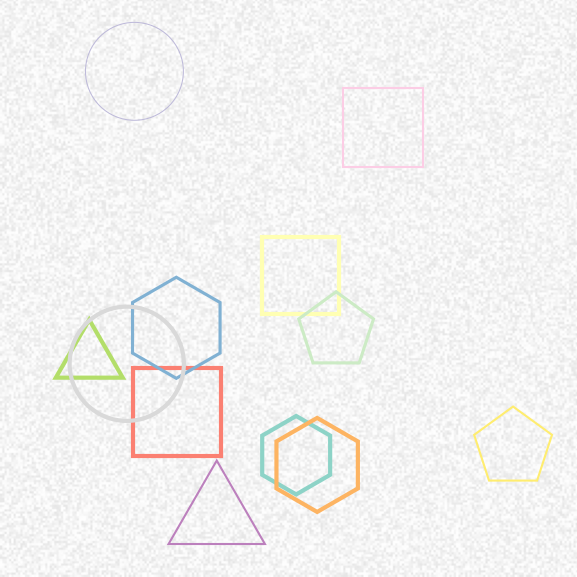[{"shape": "hexagon", "thickness": 2, "radius": 0.34, "center": [0.513, 0.211]}, {"shape": "square", "thickness": 2, "radius": 0.34, "center": [0.521, 0.522]}, {"shape": "circle", "thickness": 0.5, "radius": 0.42, "center": [0.233, 0.876]}, {"shape": "square", "thickness": 2, "radius": 0.38, "center": [0.307, 0.286]}, {"shape": "hexagon", "thickness": 1.5, "radius": 0.44, "center": [0.305, 0.432]}, {"shape": "hexagon", "thickness": 2, "radius": 0.41, "center": [0.549, 0.194]}, {"shape": "triangle", "thickness": 2, "radius": 0.33, "center": [0.155, 0.379]}, {"shape": "square", "thickness": 1, "radius": 0.34, "center": [0.663, 0.778]}, {"shape": "circle", "thickness": 2, "radius": 0.49, "center": [0.219, 0.369]}, {"shape": "triangle", "thickness": 1, "radius": 0.48, "center": [0.375, 0.105]}, {"shape": "pentagon", "thickness": 1.5, "radius": 0.34, "center": [0.582, 0.426]}, {"shape": "pentagon", "thickness": 1, "radius": 0.35, "center": [0.888, 0.224]}]